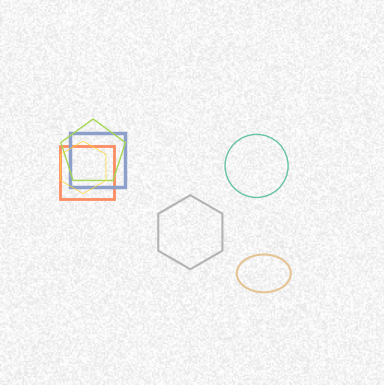[{"shape": "circle", "thickness": 1, "radius": 0.41, "center": [0.666, 0.569]}, {"shape": "square", "thickness": 2, "radius": 0.35, "center": [0.226, 0.552]}, {"shape": "square", "thickness": 2.5, "radius": 0.35, "center": [0.253, 0.584]}, {"shape": "pentagon", "thickness": 1, "radius": 0.44, "center": [0.242, 0.603]}, {"shape": "hexagon", "thickness": 0.5, "radius": 0.34, "center": [0.216, 0.565]}, {"shape": "oval", "thickness": 1.5, "radius": 0.35, "center": [0.685, 0.29]}, {"shape": "hexagon", "thickness": 1.5, "radius": 0.48, "center": [0.494, 0.397]}]